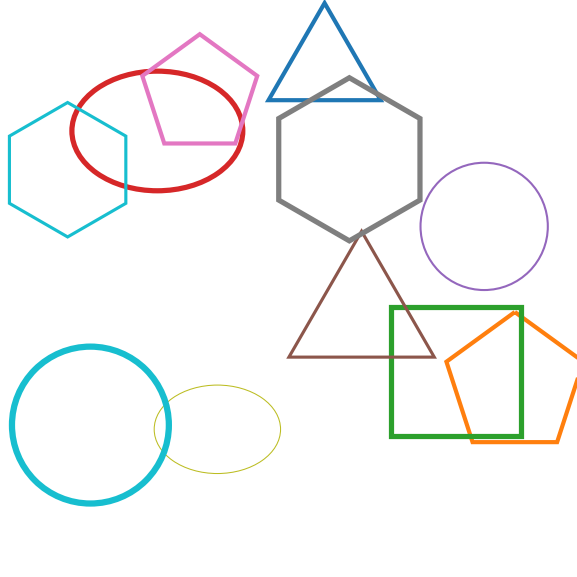[{"shape": "triangle", "thickness": 2, "radius": 0.56, "center": [0.562, 0.882]}, {"shape": "pentagon", "thickness": 2, "radius": 0.62, "center": [0.891, 0.334]}, {"shape": "square", "thickness": 2.5, "radius": 0.56, "center": [0.79, 0.356]}, {"shape": "oval", "thickness": 2.5, "radius": 0.74, "center": [0.272, 0.772]}, {"shape": "circle", "thickness": 1, "radius": 0.55, "center": [0.838, 0.607]}, {"shape": "triangle", "thickness": 1.5, "radius": 0.73, "center": [0.626, 0.453]}, {"shape": "pentagon", "thickness": 2, "radius": 0.52, "center": [0.346, 0.835]}, {"shape": "hexagon", "thickness": 2.5, "radius": 0.71, "center": [0.605, 0.723]}, {"shape": "oval", "thickness": 0.5, "radius": 0.55, "center": [0.376, 0.256]}, {"shape": "hexagon", "thickness": 1.5, "radius": 0.58, "center": [0.117, 0.705]}, {"shape": "circle", "thickness": 3, "radius": 0.68, "center": [0.157, 0.263]}]